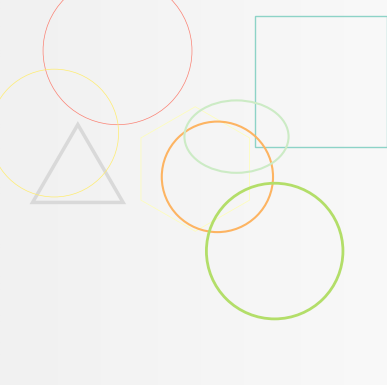[{"shape": "square", "thickness": 1, "radius": 0.85, "center": [0.828, 0.788]}, {"shape": "hexagon", "thickness": 0.5, "radius": 0.81, "center": [0.504, 0.561]}, {"shape": "circle", "thickness": 0.5, "radius": 0.96, "center": [0.303, 0.868]}, {"shape": "circle", "thickness": 1.5, "radius": 0.72, "center": [0.561, 0.541]}, {"shape": "circle", "thickness": 2, "radius": 0.88, "center": [0.709, 0.348]}, {"shape": "triangle", "thickness": 2.5, "radius": 0.67, "center": [0.201, 0.542]}, {"shape": "oval", "thickness": 1.5, "radius": 0.67, "center": [0.61, 0.645]}, {"shape": "circle", "thickness": 0.5, "radius": 0.83, "center": [0.14, 0.654]}]